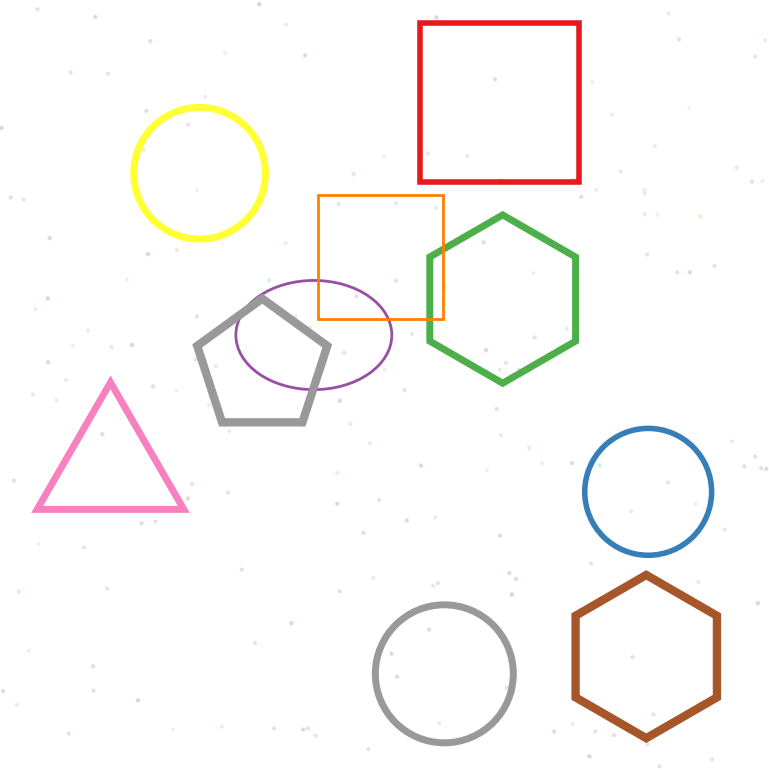[{"shape": "square", "thickness": 2, "radius": 0.52, "center": [0.649, 0.867]}, {"shape": "circle", "thickness": 2, "radius": 0.41, "center": [0.842, 0.361]}, {"shape": "hexagon", "thickness": 2.5, "radius": 0.55, "center": [0.653, 0.612]}, {"shape": "oval", "thickness": 1, "radius": 0.51, "center": [0.408, 0.565]}, {"shape": "square", "thickness": 1, "radius": 0.4, "center": [0.494, 0.667]}, {"shape": "circle", "thickness": 2.5, "radius": 0.43, "center": [0.259, 0.775]}, {"shape": "hexagon", "thickness": 3, "radius": 0.53, "center": [0.839, 0.147]}, {"shape": "triangle", "thickness": 2.5, "radius": 0.55, "center": [0.143, 0.393]}, {"shape": "pentagon", "thickness": 3, "radius": 0.44, "center": [0.341, 0.523]}, {"shape": "circle", "thickness": 2.5, "radius": 0.45, "center": [0.577, 0.125]}]